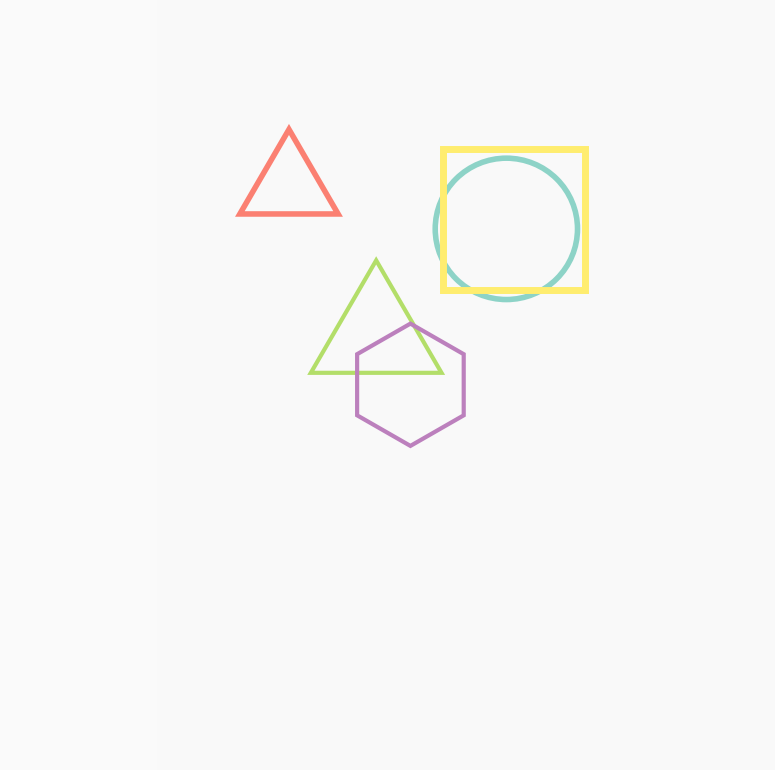[{"shape": "circle", "thickness": 2, "radius": 0.46, "center": [0.653, 0.703]}, {"shape": "triangle", "thickness": 2, "radius": 0.37, "center": [0.373, 0.759]}, {"shape": "triangle", "thickness": 1.5, "radius": 0.49, "center": [0.485, 0.565]}, {"shape": "hexagon", "thickness": 1.5, "radius": 0.4, "center": [0.53, 0.5]}, {"shape": "square", "thickness": 2.5, "radius": 0.46, "center": [0.663, 0.714]}]